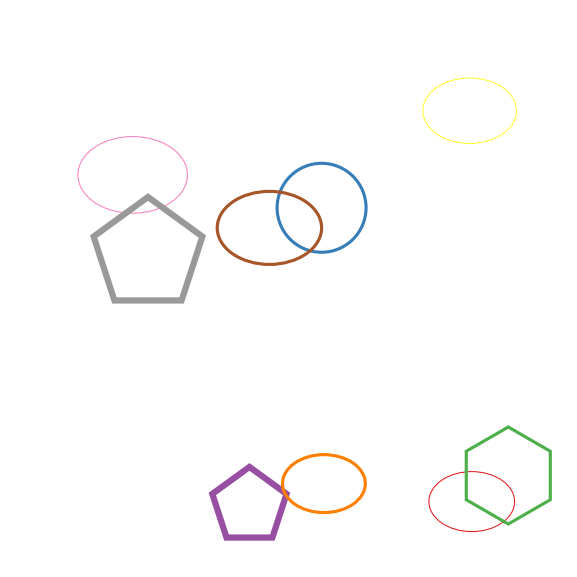[{"shape": "oval", "thickness": 0.5, "radius": 0.37, "center": [0.817, 0.131]}, {"shape": "circle", "thickness": 1.5, "radius": 0.39, "center": [0.557, 0.639]}, {"shape": "hexagon", "thickness": 1.5, "radius": 0.42, "center": [0.88, 0.176]}, {"shape": "pentagon", "thickness": 3, "radius": 0.34, "center": [0.432, 0.123]}, {"shape": "oval", "thickness": 1.5, "radius": 0.36, "center": [0.561, 0.162]}, {"shape": "oval", "thickness": 0.5, "radius": 0.41, "center": [0.813, 0.807]}, {"shape": "oval", "thickness": 1.5, "radius": 0.45, "center": [0.467, 0.605]}, {"shape": "oval", "thickness": 0.5, "radius": 0.47, "center": [0.23, 0.696]}, {"shape": "pentagon", "thickness": 3, "radius": 0.5, "center": [0.256, 0.559]}]